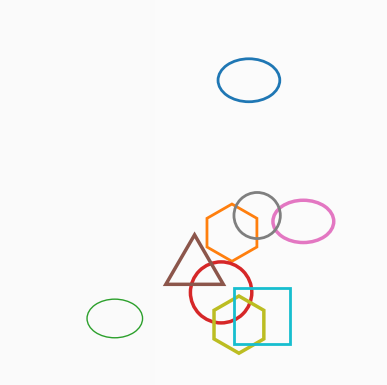[{"shape": "oval", "thickness": 2, "radius": 0.4, "center": [0.642, 0.792]}, {"shape": "hexagon", "thickness": 2, "radius": 0.37, "center": [0.599, 0.396]}, {"shape": "oval", "thickness": 1, "radius": 0.36, "center": [0.296, 0.173]}, {"shape": "circle", "thickness": 2.5, "radius": 0.4, "center": [0.571, 0.241]}, {"shape": "triangle", "thickness": 2.5, "radius": 0.43, "center": [0.502, 0.304]}, {"shape": "oval", "thickness": 2.5, "radius": 0.39, "center": [0.783, 0.425]}, {"shape": "circle", "thickness": 2, "radius": 0.3, "center": [0.664, 0.44]}, {"shape": "hexagon", "thickness": 2.5, "radius": 0.37, "center": [0.617, 0.157]}, {"shape": "square", "thickness": 2, "radius": 0.36, "center": [0.676, 0.18]}]